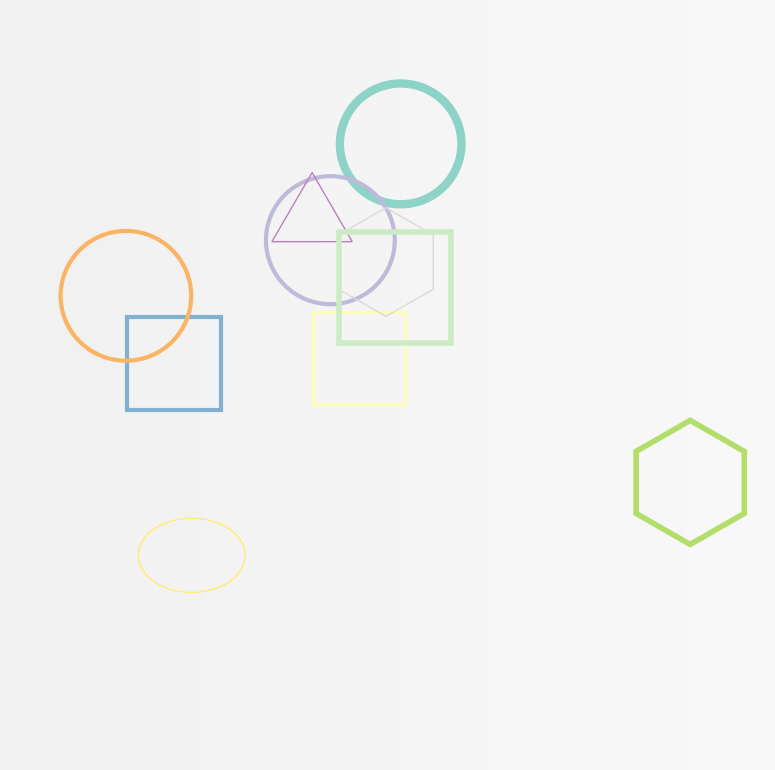[{"shape": "circle", "thickness": 3, "radius": 0.39, "center": [0.517, 0.813]}, {"shape": "square", "thickness": 1, "radius": 0.3, "center": [0.463, 0.535]}, {"shape": "circle", "thickness": 1.5, "radius": 0.42, "center": [0.426, 0.688]}, {"shape": "square", "thickness": 1.5, "radius": 0.3, "center": [0.225, 0.528]}, {"shape": "circle", "thickness": 1.5, "radius": 0.42, "center": [0.162, 0.616]}, {"shape": "hexagon", "thickness": 2, "radius": 0.4, "center": [0.891, 0.373]}, {"shape": "hexagon", "thickness": 0.5, "radius": 0.35, "center": [0.498, 0.66]}, {"shape": "triangle", "thickness": 0.5, "radius": 0.3, "center": [0.403, 0.716]}, {"shape": "square", "thickness": 2, "radius": 0.36, "center": [0.51, 0.626]}, {"shape": "oval", "thickness": 0.5, "radius": 0.34, "center": [0.247, 0.279]}]